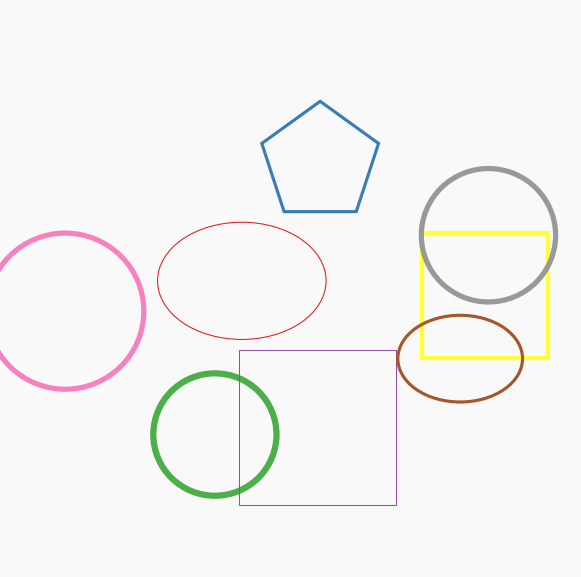[{"shape": "oval", "thickness": 0.5, "radius": 0.72, "center": [0.416, 0.513]}, {"shape": "pentagon", "thickness": 1.5, "radius": 0.53, "center": [0.551, 0.718]}, {"shape": "circle", "thickness": 3, "radius": 0.53, "center": [0.37, 0.247]}, {"shape": "square", "thickness": 0.5, "radius": 0.67, "center": [0.546, 0.259]}, {"shape": "square", "thickness": 2, "radius": 0.54, "center": [0.834, 0.488]}, {"shape": "oval", "thickness": 1.5, "radius": 0.54, "center": [0.792, 0.378]}, {"shape": "circle", "thickness": 2.5, "radius": 0.68, "center": [0.112, 0.46]}, {"shape": "circle", "thickness": 2.5, "radius": 0.58, "center": [0.84, 0.592]}]